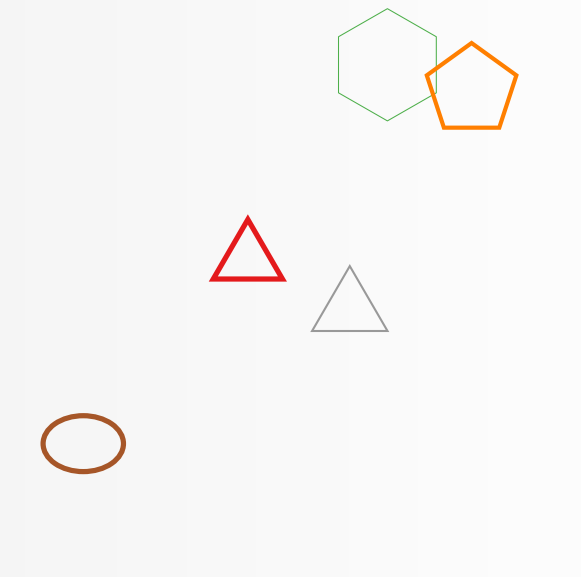[{"shape": "triangle", "thickness": 2.5, "radius": 0.34, "center": [0.426, 0.55]}, {"shape": "hexagon", "thickness": 0.5, "radius": 0.49, "center": [0.667, 0.887]}, {"shape": "pentagon", "thickness": 2, "radius": 0.41, "center": [0.811, 0.844]}, {"shape": "oval", "thickness": 2.5, "radius": 0.35, "center": [0.143, 0.231]}, {"shape": "triangle", "thickness": 1, "radius": 0.37, "center": [0.602, 0.463]}]